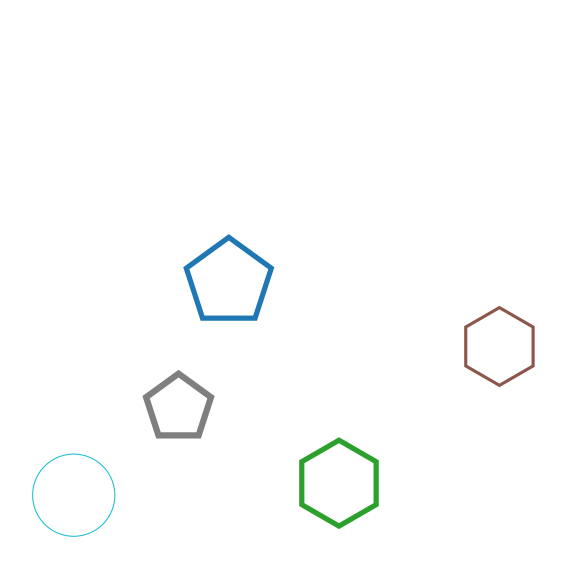[{"shape": "pentagon", "thickness": 2.5, "radius": 0.39, "center": [0.396, 0.511]}, {"shape": "hexagon", "thickness": 2.5, "radius": 0.37, "center": [0.587, 0.162]}, {"shape": "hexagon", "thickness": 1.5, "radius": 0.34, "center": [0.865, 0.399]}, {"shape": "pentagon", "thickness": 3, "radius": 0.3, "center": [0.309, 0.293]}, {"shape": "circle", "thickness": 0.5, "radius": 0.36, "center": [0.128, 0.142]}]